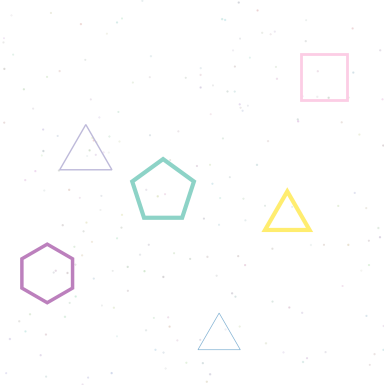[{"shape": "pentagon", "thickness": 3, "radius": 0.42, "center": [0.424, 0.503]}, {"shape": "triangle", "thickness": 1, "radius": 0.39, "center": [0.223, 0.598]}, {"shape": "triangle", "thickness": 0.5, "radius": 0.32, "center": [0.569, 0.123]}, {"shape": "square", "thickness": 2, "radius": 0.3, "center": [0.842, 0.8]}, {"shape": "hexagon", "thickness": 2.5, "radius": 0.38, "center": [0.123, 0.29]}, {"shape": "triangle", "thickness": 3, "radius": 0.33, "center": [0.746, 0.436]}]